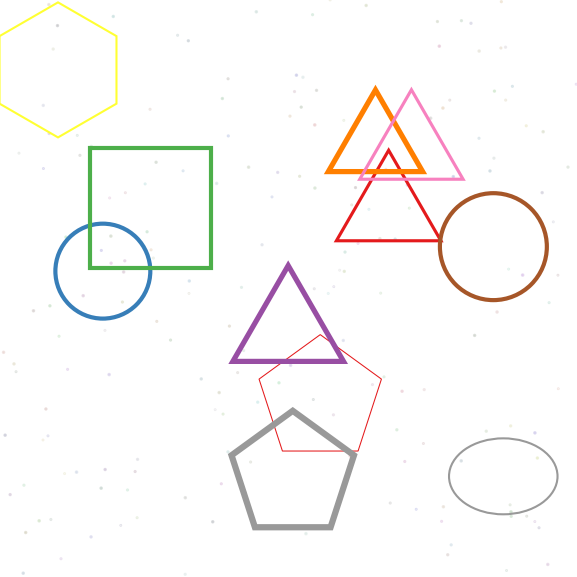[{"shape": "triangle", "thickness": 1.5, "radius": 0.52, "center": [0.673, 0.634]}, {"shape": "pentagon", "thickness": 0.5, "radius": 0.56, "center": [0.555, 0.308]}, {"shape": "circle", "thickness": 2, "radius": 0.41, "center": [0.178, 0.53]}, {"shape": "square", "thickness": 2, "radius": 0.52, "center": [0.26, 0.639]}, {"shape": "triangle", "thickness": 2.5, "radius": 0.55, "center": [0.499, 0.429]}, {"shape": "triangle", "thickness": 2.5, "radius": 0.47, "center": [0.65, 0.749]}, {"shape": "hexagon", "thickness": 1, "radius": 0.58, "center": [0.1, 0.878]}, {"shape": "circle", "thickness": 2, "radius": 0.46, "center": [0.854, 0.572]}, {"shape": "triangle", "thickness": 1.5, "radius": 0.52, "center": [0.712, 0.74]}, {"shape": "oval", "thickness": 1, "radius": 0.47, "center": [0.871, 0.174]}, {"shape": "pentagon", "thickness": 3, "radius": 0.56, "center": [0.507, 0.176]}]